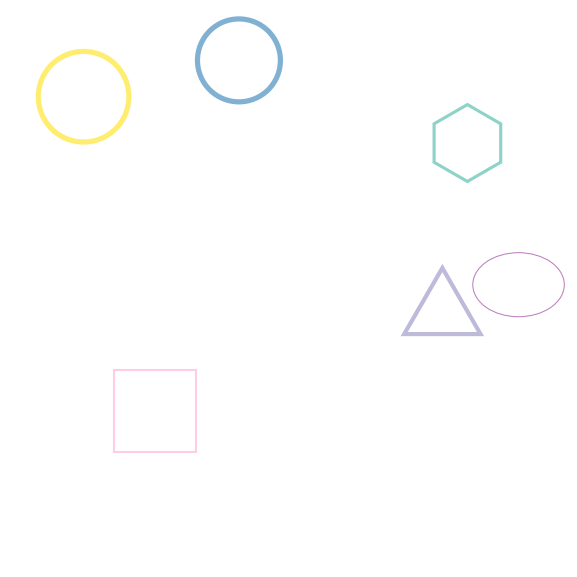[{"shape": "hexagon", "thickness": 1.5, "radius": 0.33, "center": [0.809, 0.751]}, {"shape": "triangle", "thickness": 2, "radius": 0.38, "center": [0.766, 0.459]}, {"shape": "circle", "thickness": 2.5, "radius": 0.36, "center": [0.414, 0.895]}, {"shape": "square", "thickness": 1, "radius": 0.35, "center": [0.268, 0.287]}, {"shape": "oval", "thickness": 0.5, "radius": 0.4, "center": [0.898, 0.506]}, {"shape": "circle", "thickness": 2.5, "radius": 0.39, "center": [0.145, 0.832]}]